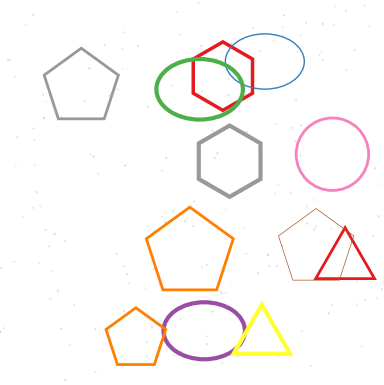[{"shape": "hexagon", "thickness": 2.5, "radius": 0.44, "center": [0.579, 0.802]}, {"shape": "triangle", "thickness": 2, "radius": 0.44, "center": [0.896, 0.32]}, {"shape": "oval", "thickness": 1, "radius": 0.51, "center": [0.688, 0.84]}, {"shape": "oval", "thickness": 3, "radius": 0.56, "center": [0.519, 0.768]}, {"shape": "oval", "thickness": 3, "radius": 0.53, "center": [0.53, 0.141]}, {"shape": "pentagon", "thickness": 2, "radius": 0.41, "center": [0.353, 0.119]}, {"shape": "pentagon", "thickness": 2, "radius": 0.59, "center": [0.493, 0.343]}, {"shape": "triangle", "thickness": 3, "radius": 0.42, "center": [0.68, 0.124]}, {"shape": "pentagon", "thickness": 0.5, "radius": 0.51, "center": [0.821, 0.356]}, {"shape": "circle", "thickness": 2, "radius": 0.47, "center": [0.863, 0.599]}, {"shape": "hexagon", "thickness": 3, "radius": 0.46, "center": [0.596, 0.581]}, {"shape": "pentagon", "thickness": 2, "radius": 0.51, "center": [0.211, 0.773]}]